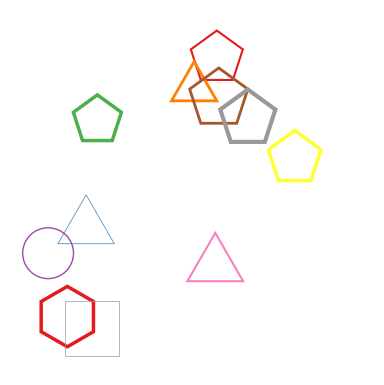[{"shape": "hexagon", "thickness": 2.5, "radius": 0.39, "center": [0.175, 0.178]}, {"shape": "pentagon", "thickness": 1.5, "radius": 0.35, "center": [0.563, 0.85]}, {"shape": "triangle", "thickness": 0.5, "radius": 0.42, "center": [0.224, 0.409]}, {"shape": "pentagon", "thickness": 2.5, "radius": 0.33, "center": [0.253, 0.688]}, {"shape": "circle", "thickness": 1, "radius": 0.33, "center": [0.125, 0.342]}, {"shape": "triangle", "thickness": 2, "radius": 0.34, "center": [0.504, 0.772]}, {"shape": "pentagon", "thickness": 2.5, "radius": 0.36, "center": [0.766, 0.589]}, {"shape": "pentagon", "thickness": 2, "radius": 0.4, "center": [0.568, 0.744]}, {"shape": "triangle", "thickness": 1.5, "radius": 0.42, "center": [0.559, 0.311]}, {"shape": "pentagon", "thickness": 3, "radius": 0.38, "center": [0.644, 0.692]}, {"shape": "square", "thickness": 0.5, "radius": 0.35, "center": [0.239, 0.147]}]